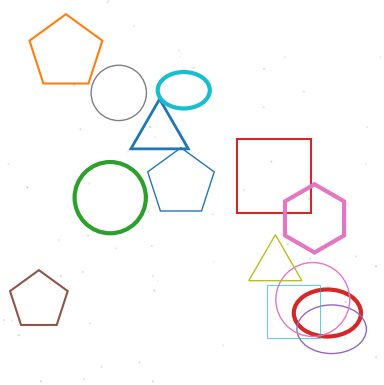[{"shape": "pentagon", "thickness": 1, "radius": 0.45, "center": [0.47, 0.526]}, {"shape": "triangle", "thickness": 2, "radius": 0.43, "center": [0.415, 0.656]}, {"shape": "pentagon", "thickness": 1.5, "radius": 0.5, "center": [0.171, 0.864]}, {"shape": "circle", "thickness": 3, "radius": 0.46, "center": [0.286, 0.487]}, {"shape": "oval", "thickness": 3, "radius": 0.44, "center": [0.85, 0.187]}, {"shape": "square", "thickness": 1.5, "radius": 0.48, "center": [0.711, 0.544]}, {"shape": "oval", "thickness": 1, "radius": 0.45, "center": [0.861, 0.145]}, {"shape": "pentagon", "thickness": 1.5, "radius": 0.39, "center": [0.101, 0.22]}, {"shape": "circle", "thickness": 1, "radius": 0.48, "center": [0.812, 0.222]}, {"shape": "hexagon", "thickness": 3, "radius": 0.44, "center": [0.817, 0.433]}, {"shape": "circle", "thickness": 1, "radius": 0.36, "center": [0.309, 0.759]}, {"shape": "triangle", "thickness": 1, "radius": 0.4, "center": [0.715, 0.311]}, {"shape": "oval", "thickness": 3, "radius": 0.34, "center": [0.477, 0.766]}, {"shape": "square", "thickness": 0.5, "radius": 0.34, "center": [0.762, 0.192]}]